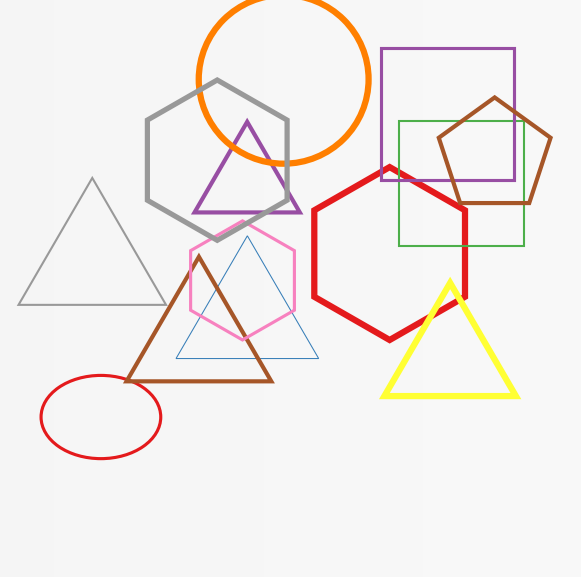[{"shape": "oval", "thickness": 1.5, "radius": 0.51, "center": [0.174, 0.277]}, {"shape": "hexagon", "thickness": 3, "radius": 0.75, "center": [0.67, 0.56]}, {"shape": "triangle", "thickness": 0.5, "radius": 0.71, "center": [0.426, 0.449]}, {"shape": "square", "thickness": 1, "radius": 0.54, "center": [0.794, 0.682]}, {"shape": "triangle", "thickness": 2, "radius": 0.52, "center": [0.425, 0.684]}, {"shape": "square", "thickness": 1.5, "radius": 0.57, "center": [0.77, 0.801]}, {"shape": "circle", "thickness": 3, "radius": 0.73, "center": [0.488, 0.862]}, {"shape": "triangle", "thickness": 3, "radius": 0.65, "center": [0.774, 0.379]}, {"shape": "triangle", "thickness": 2, "radius": 0.72, "center": [0.342, 0.411]}, {"shape": "pentagon", "thickness": 2, "radius": 0.51, "center": [0.851, 0.729]}, {"shape": "hexagon", "thickness": 1.5, "radius": 0.52, "center": [0.417, 0.514]}, {"shape": "hexagon", "thickness": 2.5, "radius": 0.69, "center": [0.374, 0.722]}, {"shape": "triangle", "thickness": 1, "radius": 0.73, "center": [0.159, 0.544]}]